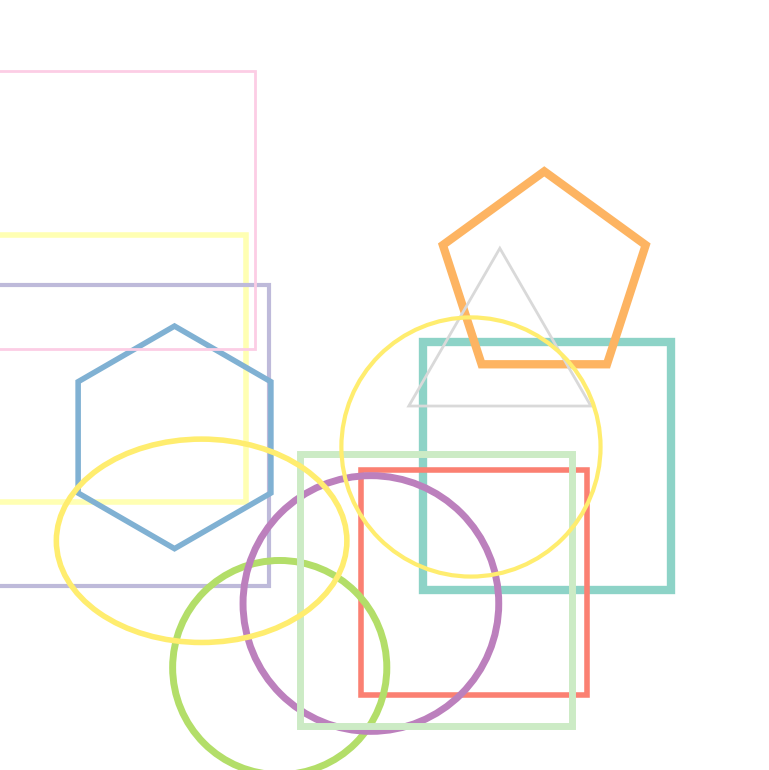[{"shape": "square", "thickness": 3, "radius": 0.81, "center": [0.711, 0.395]}, {"shape": "square", "thickness": 2, "radius": 0.87, "center": [0.145, 0.521]}, {"shape": "square", "thickness": 1.5, "radius": 0.98, "center": [0.154, 0.435]}, {"shape": "square", "thickness": 2, "radius": 0.73, "center": [0.616, 0.243]}, {"shape": "hexagon", "thickness": 2, "radius": 0.72, "center": [0.227, 0.432]}, {"shape": "pentagon", "thickness": 3, "radius": 0.69, "center": [0.707, 0.639]}, {"shape": "circle", "thickness": 2.5, "radius": 0.7, "center": [0.363, 0.133]}, {"shape": "square", "thickness": 1, "radius": 0.9, "center": [0.151, 0.727]}, {"shape": "triangle", "thickness": 1, "radius": 0.68, "center": [0.649, 0.541]}, {"shape": "circle", "thickness": 2.5, "radius": 0.83, "center": [0.482, 0.216]}, {"shape": "square", "thickness": 2.5, "radius": 0.88, "center": [0.567, 0.233]}, {"shape": "oval", "thickness": 2, "radius": 0.94, "center": [0.262, 0.298]}, {"shape": "circle", "thickness": 1.5, "radius": 0.84, "center": [0.612, 0.42]}]